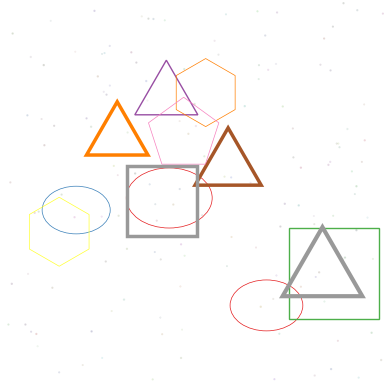[{"shape": "oval", "thickness": 0.5, "radius": 0.56, "center": [0.44, 0.486]}, {"shape": "oval", "thickness": 0.5, "radius": 0.47, "center": [0.692, 0.207]}, {"shape": "oval", "thickness": 0.5, "radius": 0.44, "center": [0.198, 0.454]}, {"shape": "square", "thickness": 1, "radius": 0.59, "center": [0.868, 0.289]}, {"shape": "triangle", "thickness": 1, "radius": 0.47, "center": [0.432, 0.749]}, {"shape": "triangle", "thickness": 2.5, "radius": 0.46, "center": [0.304, 0.643]}, {"shape": "hexagon", "thickness": 0.5, "radius": 0.44, "center": [0.534, 0.76]}, {"shape": "hexagon", "thickness": 0.5, "radius": 0.45, "center": [0.154, 0.398]}, {"shape": "triangle", "thickness": 2.5, "radius": 0.5, "center": [0.592, 0.569]}, {"shape": "pentagon", "thickness": 0.5, "radius": 0.48, "center": [0.477, 0.651]}, {"shape": "triangle", "thickness": 3, "radius": 0.6, "center": [0.838, 0.29]}, {"shape": "square", "thickness": 2.5, "radius": 0.45, "center": [0.42, 0.478]}]